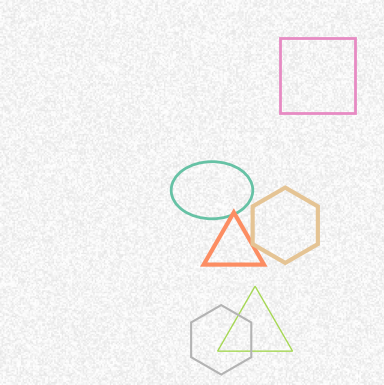[{"shape": "oval", "thickness": 2, "radius": 0.53, "center": [0.551, 0.506]}, {"shape": "triangle", "thickness": 3, "radius": 0.45, "center": [0.607, 0.358]}, {"shape": "square", "thickness": 2, "radius": 0.49, "center": [0.825, 0.804]}, {"shape": "triangle", "thickness": 1, "radius": 0.56, "center": [0.663, 0.144]}, {"shape": "hexagon", "thickness": 3, "radius": 0.49, "center": [0.741, 0.415]}, {"shape": "hexagon", "thickness": 1.5, "radius": 0.45, "center": [0.575, 0.117]}]